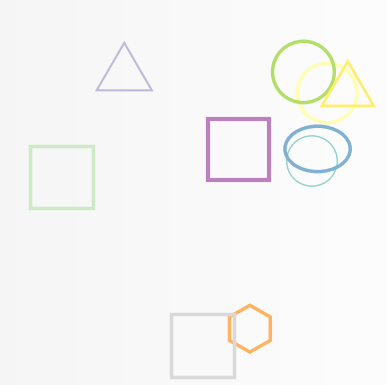[{"shape": "circle", "thickness": 1, "radius": 0.33, "center": [0.805, 0.582]}, {"shape": "circle", "thickness": 2.5, "radius": 0.38, "center": [0.844, 0.758]}, {"shape": "triangle", "thickness": 1.5, "radius": 0.41, "center": [0.321, 0.806]}, {"shape": "oval", "thickness": 2.5, "radius": 0.42, "center": [0.82, 0.613]}, {"shape": "hexagon", "thickness": 2.5, "radius": 0.3, "center": [0.645, 0.146]}, {"shape": "circle", "thickness": 2.5, "radius": 0.4, "center": [0.783, 0.813]}, {"shape": "square", "thickness": 2.5, "radius": 0.41, "center": [0.522, 0.103]}, {"shape": "square", "thickness": 3, "radius": 0.39, "center": [0.615, 0.611]}, {"shape": "square", "thickness": 2.5, "radius": 0.4, "center": [0.159, 0.541]}, {"shape": "triangle", "thickness": 2, "radius": 0.39, "center": [0.898, 0.764]}]